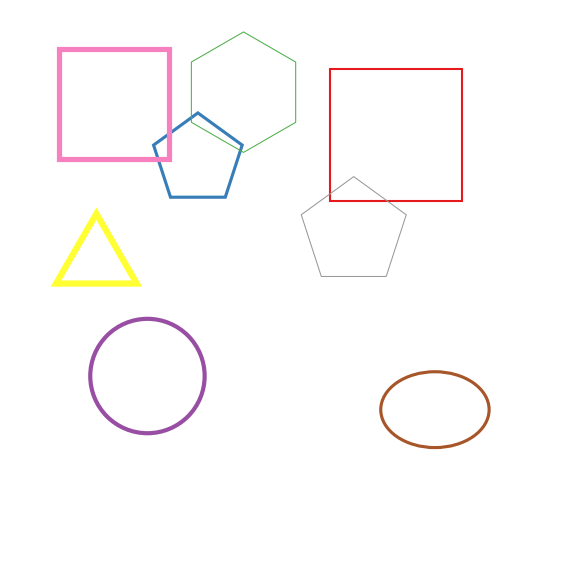[{"shape": "square", "thickness": 1, "radius": 0.57, "center": [0.686, 0.765]}, {"shape": "pentagon", "thickness": 1.5, "radius": 0.4, "center": [0.343, 0.723]}, {"shape": "hexagon", "thickness": 0.5, "radius": 0.52, "center": [0.422, 0.84]}, {"shape": "circle", "thickness": 2, "radius": 0.5, "center": [0.255, 0.348]}, {"shape": "triangle", "thickness": 3, "radius": 0.4, "center": [0.167, 0.548]}, {"shape": "oval", "thickness": 1.5, "radius": 0.47, "center": [0.753, 0.29]}, {"shape": "square", "thickness": 2.5, "radius": 0.48, "center": [0.197, 0.818]}, {"shape": "pentagon", "thickness": 0.5, "radius": 0.48, "center": [0.613, 0.598]}]